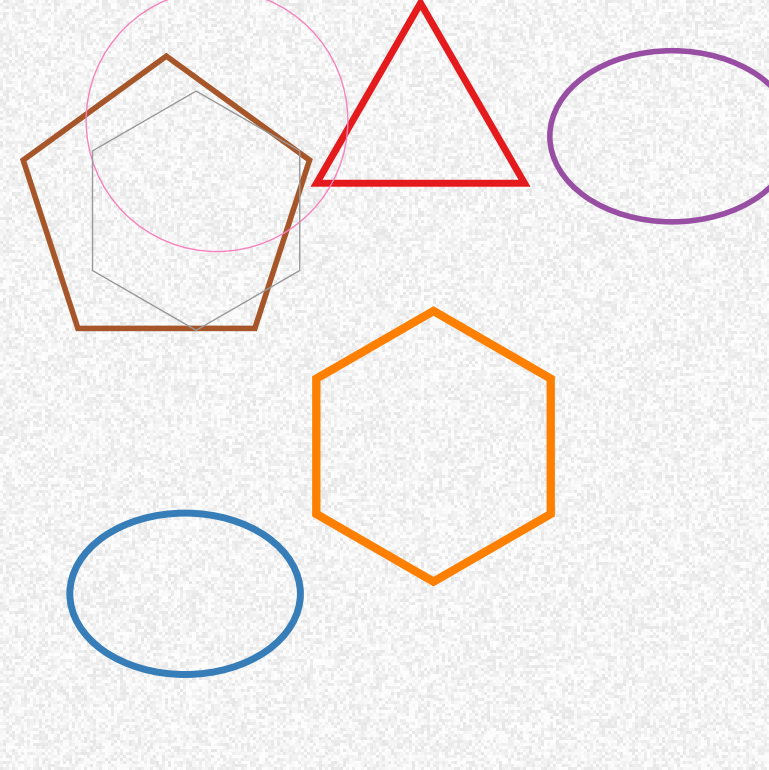[{"shape": "triangle", "thickness": 2.5, "radius": 0.78, "center": [0.546, 0.84]}, {"shape": "oval", "thickness": 2.5, "radius": 0.75, "center": [0.24, 0.229]}, {"shape": "oval", "thickness": 2, "radius": 0.79, "center": [0.873, 0.823]}, {"shape": "hexagon", "thickness": 3, "radius": 0.88, "center": [0.563, 0.42]}, {"shape": "pentagon", "thickness": 2, "radius": 0.98, "center": [0.216, 0.732]}, {"shape": "circle", "thickness": 0.5, "radius": 0.85, "center": [0.282, 0.843]}, {"shape": "hexagon", "thickness": 0.5, "radius": 0.78, "center": [0.255, 0.726]}]